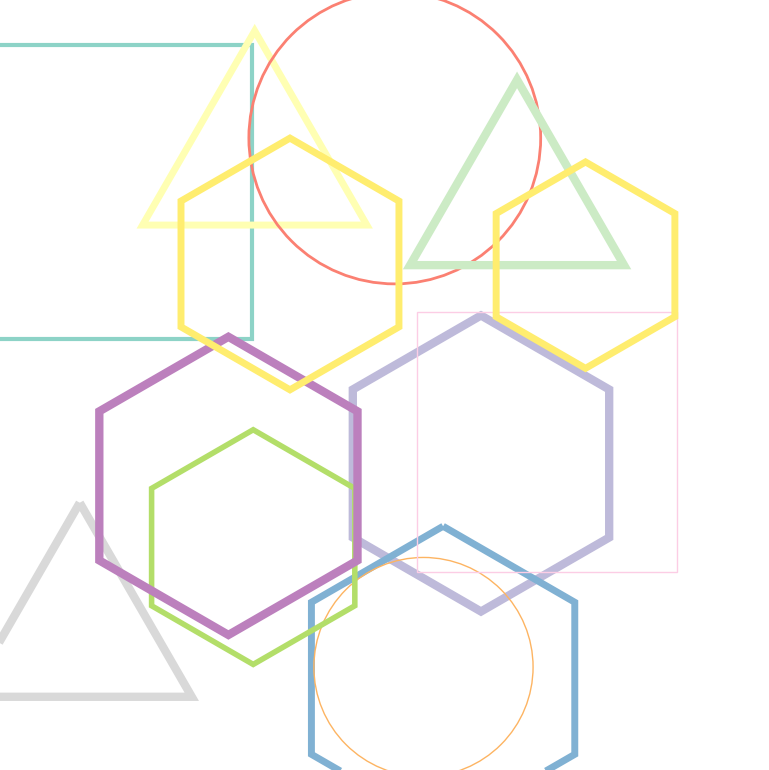[{"shape": "square", "thickness": 1.5, "radius": 0.95, "center": [0.136, 0.75]}, {"shape": "triangle", "thickness": 2.5, "radius": 0.84, "center": [0.331, 0.792]}, {"shape": "hexagon", "thickness": 3, "radius": 0.96, "center": [0.625, 0.398]}, {"shape": "circle", "thickness": 1, "radius": 0.95, "center": [0.513, 0.821]}, {"shape": "hexagon", "thickness": 2.5, "radius": 0.99, "center": [0.575, 0.119]}, {"shape": "circle", "thickness": 0.5, "radius": 0.71, "center": [0.55, 0.134]}, {"shape": "hexagon", "thickness": 2, "radius": 0.76, "center": [0.329, 0.29]}, {"shape": "square", "thickness": 0.5, "radius": 0.84, "center": [0.71, 0.426]}, {"shape": "triangle", "thickness": 3, "radius": 0.84, "center": [0.104, 0.179]}, {"shape": "hexagon", "thickness": 3, "radius": 0.97, "center": [0.297, 0.369]}, {"shape": "triangle", "thickness": 3, "radius": 0.8, "center": [0.672, 0.736]}, {"shape": "hexagon", "thickness": 2.5, "radius": 0.82, "center": [0.377, 0.657]}, {"shape": "hexagon", "thickness": 2.5, "radius": 0.67, "center": [0.76, 0.656]}]